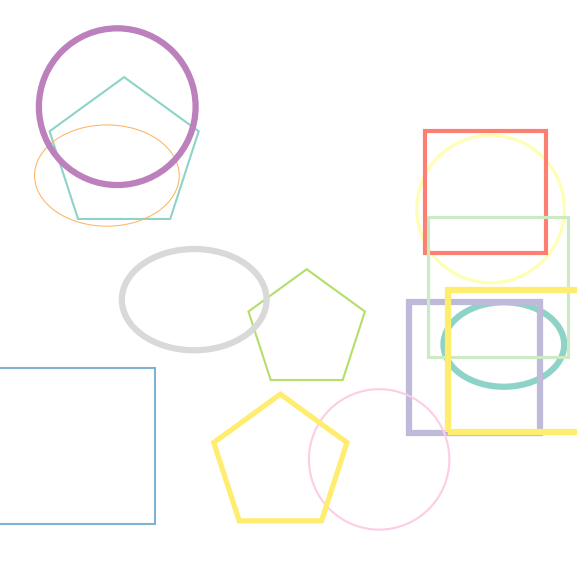[{"shape": "oval", "thickness": 3, "radius": 0.52, "center": [0.872, 0.403]}, {"shape": "pentagon", "thickness": 1, "radius": 0.68, "center": [0.215, 0.73]}, {"shape": "circle", "thickness": 1.5, "radius": 0.64, "center": [0.849, 0.637]}, {"shape": "square", "thickness": 3, "radius": 0.57, "center": [0.822, 0.362]}, {"shape": "square", "thickness": 2, "radius": 0.53, "center": [0.841, 0.667]}, {"shape": "square", "thickness": 1, "radius": 0.68, "center": [0.133, 0.227]}, {"shape": "oval", "thickness": 0.5, "radius": 0.63, "center": [0.185, 0.695]}, {"shape": "pentagon", "thickness": 1, "radius": 0.53, "center": [0.531, 0.427]}, {"shape": "circle", "thickness": 1, "radius": 0.61, "center": [0.657, 0.204]}, {"shape": "oval", "thickness": 3, "radius": 0.63, "center": [0.336, 0.48]}, {"shape": "circle", "thickness": 3, "radius": 0.68, "center": [0.203, 0.814]}, {"shape": "square", "thickness": 1.5, "radius": 0.61, "center": [0.863, 0.503]}, {"shape": "square", "thickness": 3, "radius": 0.62, "center": [0.898, 0.373]}, {"shape": "pentagon", "thickness": 2.5, "radius": 0.61, "center": [0.485, 0.195]}]